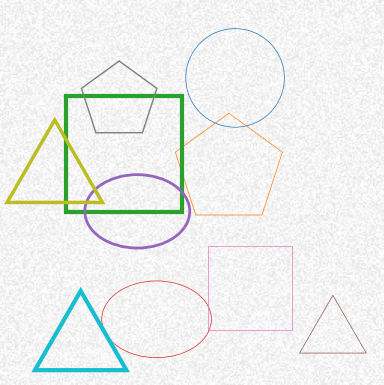[{"shape": "circle", "thickness": 0.5, "radius": 0.64, "center": [0.611, 0.798]}, {"shape": "pentagon", "thickness": 0.5, "radius": 0.73, "center": [0.594, 0.56]}, {"shape": "square", "thickness": 3, "radius": 0.75, "center": [0.322, 0.6]}, {"shape": "oval", "thickness": 0.5, "radius": 0.71, "center": [0.407, 0.171]}, {"shape": "oval", "thickness": 2, "radius": 0.68, "center": [0.357, 0.451]}, {"shape": "triangle", "thickness": 0.5, "radius": 0.5, "center": [0.865, 0.133]}, {"shape": "square", "thickness": 0.5, "radius": 0.55, "center": [0.649, 0.253]}, {"shape": "pentagon", "thickness": 1, "radius": 0.51, "center": [0.31, 0.739]}, {"shape": "triangle", "thickness": 2.5, "radius": 0.71, "center": [0.142, 0.546]}, {"shape": "triangle", "thickness": 3, "radius": 0.69, "center": [0.21, 0.107]}]